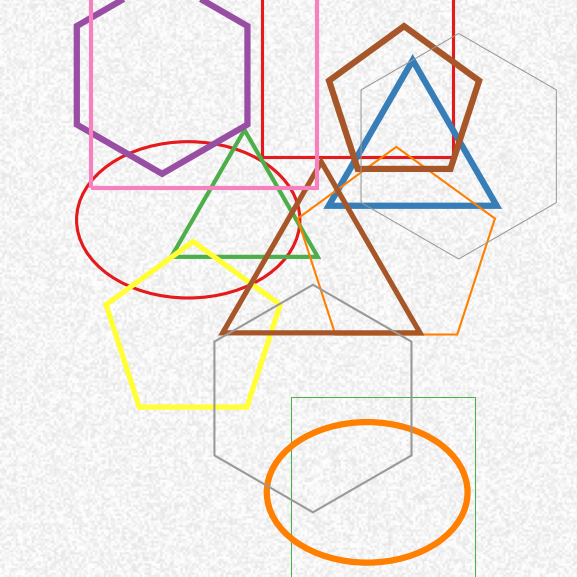[{"shape": "square", "thickness": 1.5, "radius": 0.83, "center": [0.619, 0.892]}, {"shape": "oval", "thickness": 1.5, "radius": 0.97, "center": [0.326, 0.618]}, {"shape": "triangle", "thickness": 3, "radius": 0.84, "center": [0.715, 0.727]}, {"shape": "square", "thickness": 0.5, "radius": 0.8, "center": [0.663, 0.153]}, {"shape": "triangle", "thickness": 2, "radius": 0.73, "center": [0.423, 0.628]}, {"shape": "hexagon", "thickness": 3, "radius": 0.85, "center": [0.281, 0.869]}, {"shape": "pentagon", "thickness": 1, "radius": 0.9, "center": [0.686, 0.565]}, {"shape": "oval", "thickness": 3, "radius": 0.87, "center": [0.636, 0.147]}, {"shape": "pentagon", "thickness": 2.5, "radius": 0.79, "center": [0.334, 0.422]}, {"shape": "triangle", "thickness": 2.5, "radius": 0.99, "center": [0.556, 0.521]}, {"shape": "pentagon", "thickness": 3, "radius": 0.68, "center": [0.7, 0.817]}, {"shape": "square", "thickness": 2, "radius": 0.97, "center": [0.353, 0.868]}, {"shape": "hexagon", "thickness": 1, "radius": 0.99, "center": [0.542, 0.309]}, {"shape": "hexagon", "thickness": 0.5, "radius": 0.98, "center": [0.794, 0.746]}]